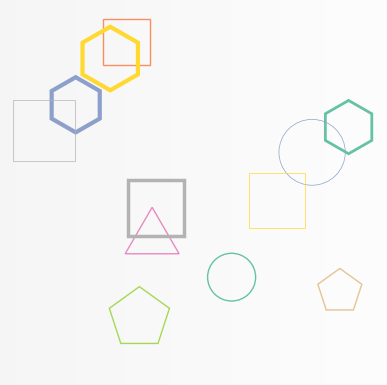[{"shape": "hexagon", "thickness": 2, "radius": 0.35, "center": [0.9, 0.67]}, {"shape": "circle", "thickness": 1, "radius": 0.31, "center": [0.598, 0.28]}, {"shape": "square", "thickness": 1, "radius": 0.3, "center": [0.326, 0.891]}, {"shape": "circle", "thickness": 0.5, "radius": 0.43, "center": [0.805, 0.604]}, {"shape": "hexagon", "thickness": 3, "radius": 0.36, "center": [0.195, 0.728]}, {"shape": "triangle", "thickness": 1, "radius": 0.4, "center": [0.393, 0.381]}, {"shape": "pentagon", "thickness": 1, "radius": 0.41, "center": [0.36, 0.174]}, {"shape": "square", "thickness": 0.5, "radius": 0.36, "center": [0.715, 0.479]}, {"shape": "hexagon", "thickness": 3, "radius": 0.41, "center": [0.284, 0.848]}, {"shape": "pentagon", "thickness": 1, "radius": 0.3, "center": [0.877, 0.243]}, {"shape": "square", "thickness": 0.5, "radius": 0.4, "center": [0.112, 0.661]}, {"shape": "square", "thickness": 2.5, "radius": 0.36, "center": [0.403, 0.46]}]